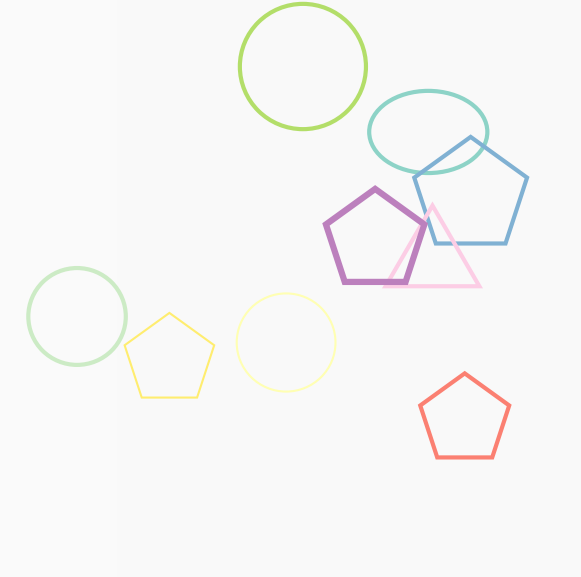[{"shape": "oval", "thickness": 2, "radius": 0.51, "center": [0.737, 0.771]}, {"shape": "circle", "thickness": 1, "radius": 0.42, "center": [0.492, 0.406]}, {"shape": "pentagon", "thickness": 2, "radius": 0.4, "center": [0.8, 0.272]}, {"shape": "pentagon", "thickness": 2, "radius": 0.51, "center": [0.81, 0.66]}, {"shape": "circle", "thickness": 2, "radius": 0.54, "center": [0.521, 0.884]}, {"shape": "triangle", "thickness": 2, "radius": 0.47, "center": [0.744, 0.55]}, {"shape": "pentagon", "thickness": 3, "radius": 0.45, "center": [0.645, 0.583]}, {"shape": "circle", "thickness": 2, "radius": 0.42, "center": [0.133, 0.451]}, {"shape": "pentagon", "thickness": 1, "radius": 0.41, "center": [0.291, 0.376]}]